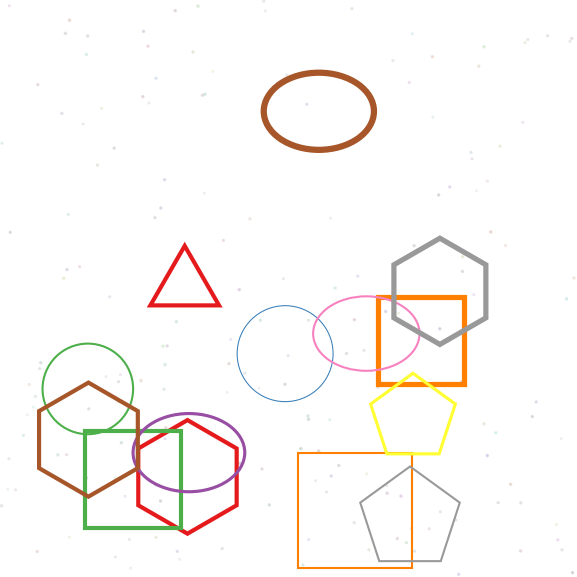[{"shape": "hexagon", "thickness": 2, "radius": 0.49, "center": [0.325, 0.173]}, {"shape": "triangle", "thickness": 2, "radius": 0.34, "center": [0.32, 0.505]}, {"shape": "circle", "thickness": 0.5, "radius": 0.42, "center": [0.494, 0.387]}, {"shape": "square", "thickness": 2, "radius": 0.42, "center": [0.23, 0.169]}, {"shape": "circle", "thickness": 1, "radius": 0.39, "center": [0.152, 0.326]}, {"shape": "oval", "thickness": 1.5, "radius": 0.48, "center": [0.327, 0.215]}, {"shape": "square", "thickness": 1, "radius": 0.5, "center": [0.615, 0.115]}, {"shape": "square", "thickness": 2.5, "radius": 0.37, "center": [0.729, 0.409]}, {"shape": "pentagon", "thickness": 1.5, "radius": 0.39, "center": [0.715, 0.276]}, {"shape": "hexagon", "thickness": 2, "radius": 0.49, "center": [0.153, 0.238]}, {"shape": "oval", "thickness": 3, "radius": 0.48, "center": [0.552, 0.806]}, {"shape": "oval", "thickness": 1, "radius": 0.46, "center": [0.634, 0.422]}, {"shape": "pentagon", "thickness": 1, "radius": 0.45, "center": [0.71, 0.101]}, {"shape": "hexagon", "thickness": 2.5, "radius": 0.46, "center": [0.762, 0.495]}]